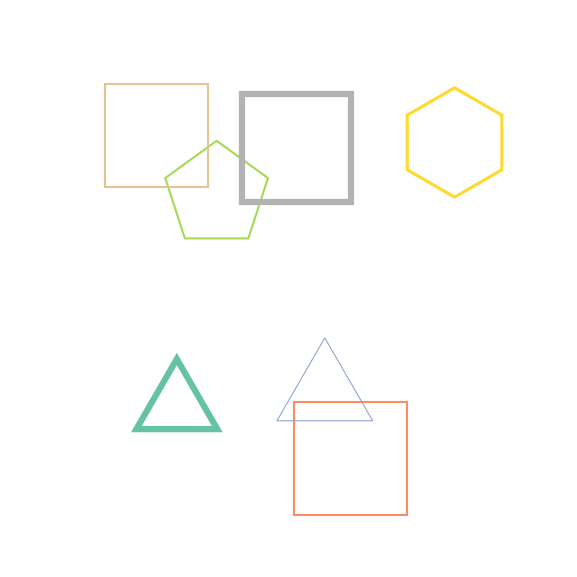[{"shape": "triangle", "thickness": 3, "radius": 0.4, "center": [0.306, 0.297]}, {"shape": "square", "thickness": 1, "radius": 0.49, "center": [0.607, 0.205]}, {"shape": "triangle", "thickness": 0.5, "radius": 0.48, "center": [0.562, 0.318]}, {"shape": "pentagon", "thickness": 1, "radius": 0.47, "center": [0.375, 0.662]}, {"shape": "hexagon", "thickness": 1.5, "radius": 0.47, "center": [0.787, 0.752]}, {"shape": "square", "thickness": 1, "radius": 0.45, "center": [0.271, 0.764]}, {"shape": "square", "thickness": 3, "radius": 0.47, "center": [0.513, 0.743]}]